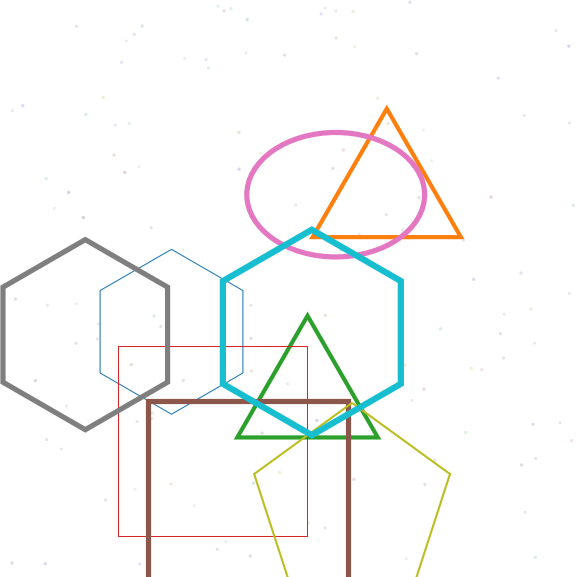[{"shape": "hexagon", "thickness": 0.5, "radius": 0.71, "center": [0.297, 0.425]}, {"shape": "triangle", "thickness": 2, "radius": 0.74, "center": [0.67, 0.663]}, {"shape": "triangle", "thickness": 2, "radius": 0.7, "center": [0.533, 0.312]}, {"shape": "square", "thickness": 0.5, "radius": 0.82, "center": [0.368, 0.235]}, {"shape": "square", "thickness": 2.5, "radius": 0.87, "center": [0.429, 0.131]}, {"shape": "oval", "thickness": 2.5, "radius": 0.77, "center": [0.581, 0.662]}, {"shape": "hexagon", "thickness": 2.5, "radius": 0.82, "center": [0.148, 0.42]}, {"shape": "pentagon", "thickness": 1, "radius": 0.89, "center": [0.61, 0.123]}, {"shape": "hexagon", "thickness": 3, "radius": 0.89, "center": [0.54, 0.423]}]